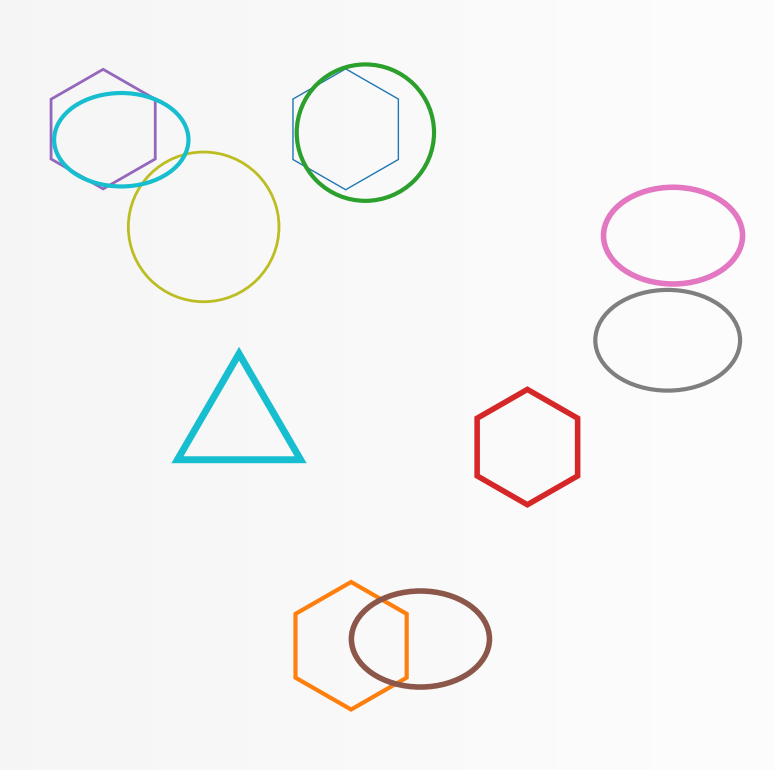[{"shape": "hexagon", "thickness": 0.5, "radius": 0.39, "center": [0.446, 0.832]}, {"shape": "hexagon", "thickness": 1.5, "radius": 0.41, "center": [0.453, 0.161]}, {"shape": "circle", "thickness": 1.5, "radius": 0.44, "center": [0.471, 0.828]}, {"shape": "hexagon", "thickness": 2, "radius": 0.37, "center": [0.68, 0.419]}, {"shape": "hexagon", "thickness": 1, "radius": 0.39, "center": [0.133, 0.832]}, {"shape": "oval", "thickness": 2, "radius": 0.45, "center": [0.543, 0.17]}, {"shape": "oval", "thickness": 2, "radius": 0.45, "center": [0.868, 0.694]}, {"shape": "oval", "thickness": 1.5, "radius": 0.47, "center": [0.862, 0.558]}, {"shape": "circle", "thickness": 1, "radius": 0.49, "center": [0.263, 0.705]}, {"shape": "oval", "thickness": 1.5, "radius": 0.43, "center": [0.157, 0.819]}, {"shape": "triangle", "thickness": 2.5, "radius": 0.46, "center": [0.308, 0.449]}]